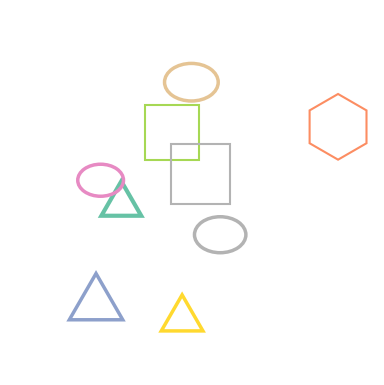[{"shape": "triangle", "thickness": 3, "radius": 0.3, "center": [0.315, 0.469]}, {"shape": "hexagon", "thickness": 1.5, "radius": 0.43, "center": [0.878, 0.671]}, {"shape": "triangle", "thickness": 2.5, "radius": 0.4, "center": [0.249, 0.209]}, {"shape": "oval", "thickness": 2.5, "radius": 0.3, "center": [0.261, 0.532]}, {"shape": "square", "thickness": 1.5, "radius": 0.36, "center": [0.447, 0.655]}, {"shape": "triangle", "thickness": 2.5, "radius": 0.31, "center": [0.473, 0.172]}, {"shape": "oval", "thickness": 2.5, "radius": 0.35, "center": [0.497, 0.786]}, {"shape": "square", "thickness": 1.5, "radius": 0.39, "center": [0.52, 0.547]}, {"shape": "oval", "thickness": 2.5, "radius": 0.33, "center": [0.572, 0.39]}]